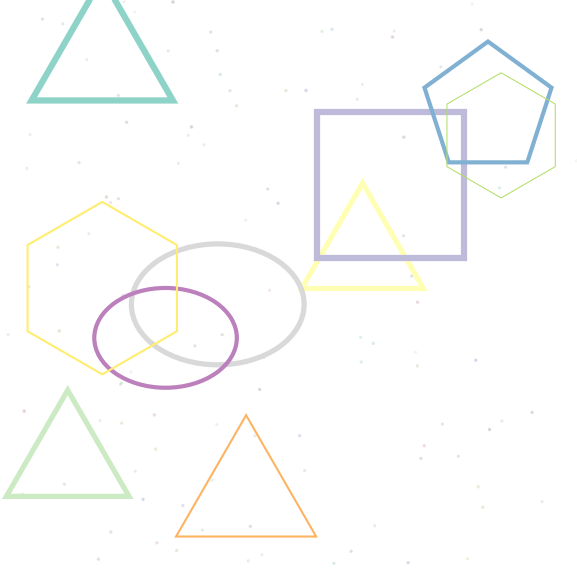[{"shape": "triangle", "thickness": 3, "radius": 0.71, "center": [0.177, 0.896]}, {"shape": "triangle", "thickness": 2.5, "radius": 0.61, "center": [0.628, 0.56]}, {"shape": "square", "thickness": 3, "radius": 0.63, "center": [0.676, 0.679]}, {"shape": "pentagon", "thickness": 2, "radius": 0.58, "center": [0.845, 0.812]}, {"shape": "triangle", "thickness": 1, "radius": 0.7, "center": [0.426, 0.14]}, {"shape": "hexagon", "thickness": 0.5, "radius": 0.54, "center": [0.868, 0.765]}, {"shape": "oval", "thickness": 2.5, "radius": 0.75, "center": [0.377, 0.472]}, {"shape": "oval", "thickness": 2, "radius": 0.62, "center": [0.287, 0.414]}, {"shape": "triangle", "thickness": 2.5, "radius": 0.61, "center": [0.117, 0.201]}, {"shape": "hexagon", "thickness": 1, "radius": 0.75, "center": [0.177, 0.5]}]